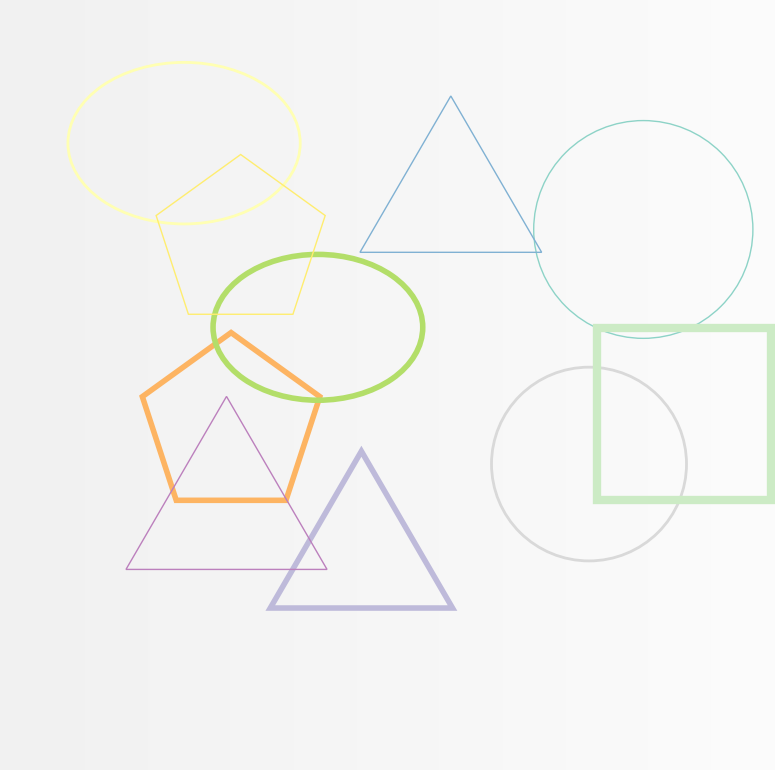[{"shape": "circle", "thickness": 0.5, "radius": 0.71, "center": [0.83, 0.702]}, {"shape": "oval", "thickness": 1, "radius": 0.75, "center": [0.238, 0.814]}, {"shape": "triangle", "thickness": 2, "radius": 0.68, "center": [0.466, 0.278]}, {"shape": "triangle", "thickness": 0.5, "radius": 0.68, "center": [0.582, 0.74]}, {"shape": "pentagon", "thickness": 2, "radius": 0.6, "center": [0.298, 0.448]}, {"shape": "oval", "thickness": 2, "radius": 0.68, "center": [0.41, 0.575]}, {"shape": "circle", "thickness": 1, "radius": 0.63, "center": [0.76, 0.397]}, {"shape": "triangle", "thickness": 0.5, "radius": 0.75, "center": [0.292, 0.335]}, {"shape": "square", "thickness": 3, "radius": 0.56, "center": [0.883, 0.462]}, {"shape": "pentagon", "thickness": 0.5, "radius": 0.57, "center": [0.311, 0.685]}]